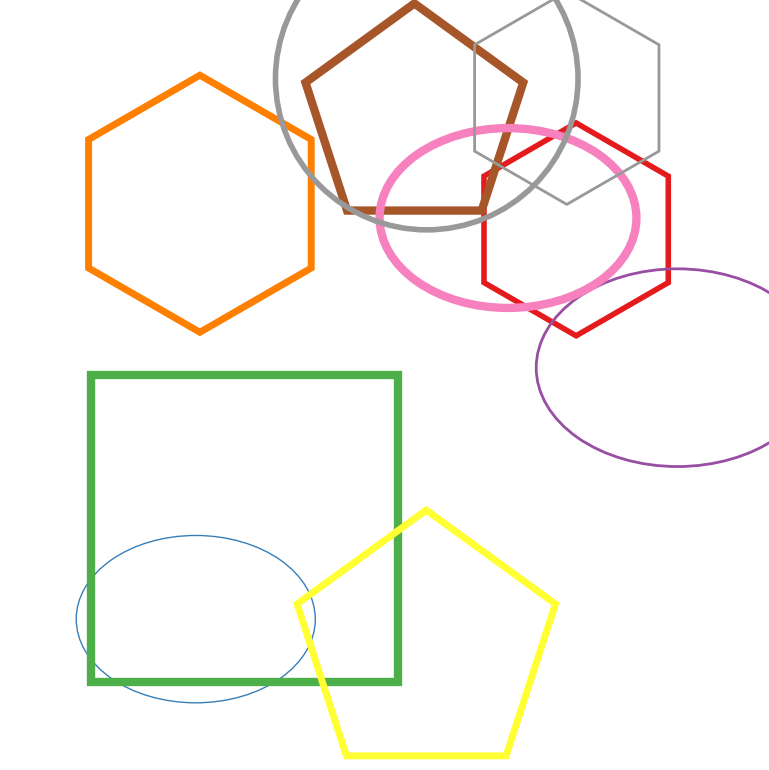[{"shape": "hexagon", "thickness": 2, "radius": 0.69, "center": [0.748, 0.702]}, {"shape": "oval", "thickness": 0.5, "radius": 0.78, "center": [0.254, 0.196]}, {"shape": "square", "thickness": 3, "radius": 1.0, "center": [0.317, 0.314]}, {"shape": "oval", "thickness": 1, "radius": 0.92, "center": [0.88, 0.522]}, {"shape": "hexagon", "thickness": 2.5, "radius": 0.83, "center": [0.26, 0.735]}, {"shape": "pentagon", "thickness": 2.5, "radius": 0.88, "center": [0.554, 0.161]}, {"shape": "pentagon", "thickness": 3, "radius": 0.74, "center": [0.538, 0.847]}, {"shape": "oval", "thickness": 3, "radius": 0.83, "center": [0.66, 0.717]}, {"shape": "hexagon", "thickness": 1, "radius": 0.69, "center": [0.736, 0.873]}, {"shape": "circle", "thickness": 2, "radius": 0.98, "center": [0.554, 0.898]}]